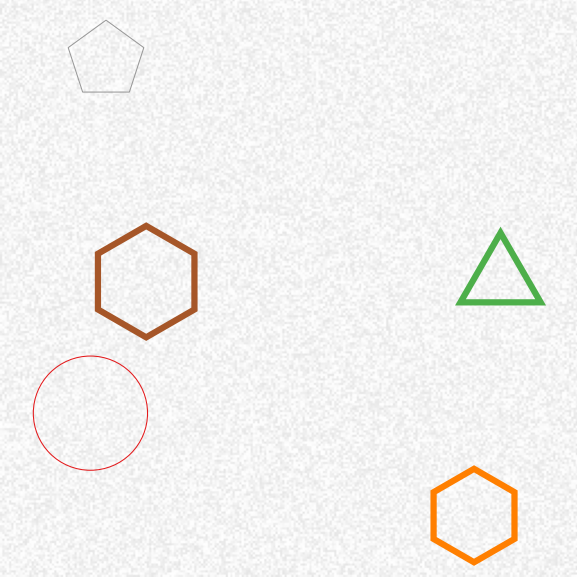[{"shape": "circle", "thickness": 0.5, "radius": 0.49, "center": [0.157, 0.284]}, {"shape": "triangle", "thickness": 3, "radius": 0.4, "center": [0.867, 0.516]}, {"shape": "hexagon", "thickness": 3, "radius": 0.4, "center": [0.821, 0.106]}, {"shape": "hexagon", "thickness": 3, "radius": 0.48, "center": [0.253, 0.512]}, {"shape": "pentagon", "thickness": 0.5, "radius": 0.34, "center": [0.184, 0.895]}]